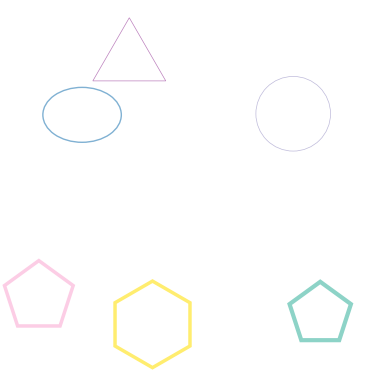[{"shape": "pentagon", "thickness": 3, "radius": 0.42, "center": [0.832, 0.184]}, {"shape": "circle", "thickness": 0.5, "radius": 0.48, "center": [0.762, 0.705]}, {"shape": "oval", "thickness": 1, "radius": 0.51, "center": [0.213, 0.702]}, {"shape": "pentagon", "thickness": 2.5, "radius": 0.47, "center": [0.101, 0.229]}, {"shape": "triangle", "thickness": 0.5, "radius": 0.55, "center": [0.336, 0.845]}, {"shape": "hexagon", "thickness": 2.5, "radius": 0.56, "center": [0.396, 0.158]}]